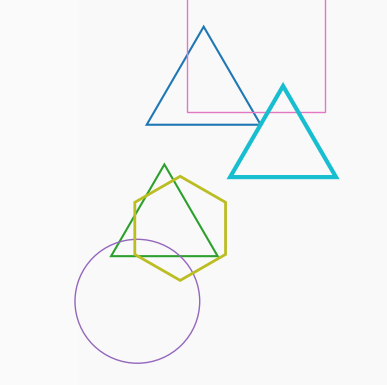[{"shape": "triangle", "thickness": 1.5, "radius": 0.85, "center": [0.526, 0.761]}, {"shape": "triangle", "thickness": 1.5, "radius": 0.79, "center": [0.424, 0.414]}, {"shape": "circle", "thickness": 1, "radius": 0.8, "center": [0.354, 0.217]}, {"shape": "square", "thickness": 1, "radius": 0.89, "center": [0.661, 0.886]}, {"shape": "hexagon", "thickness": 2, "radius": 0.68, "center": [0.465, 0.407]}, {"shape": "triangle", "thickness": 3, "radius": 0.79, "center": [0.73, 0.619]}]